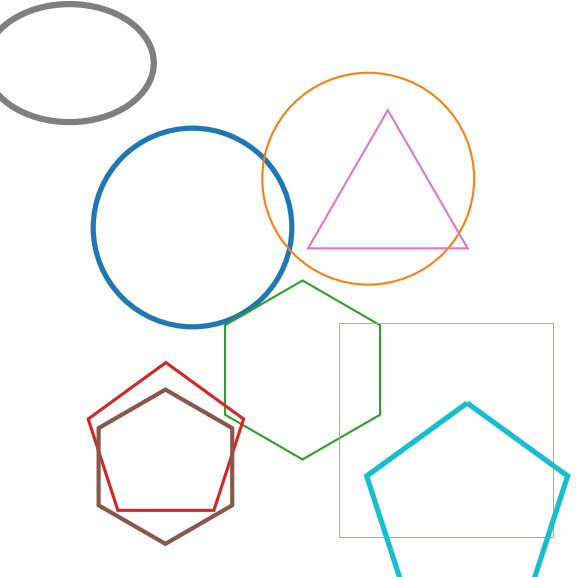[{"shape": "circle", "thickness": 2.5, "radius": 0.86, "center": [0.333, 0.605]}, {"shape": "circle", "thickness": 1, "radius": 0.92, "center": [0.638, 0.69]}, {"shape": "hexagon", "thickness": 1, "radius": 0.77, "center": [0.524, 0.358]}, {"shape": "pentagon", "thickness": 1.5, "radius": 0.71, "center": [0.287, 0.23]}, {"shape": "hexagon", "thickness": 2, "radius": 0.67, "center": [0.286, 0.191]}, {"shape": "triangle", "thickness": 1, "radius": 0.8, "center": [0.672, 0.649]}, {"shape": "oval", "thickness": 3, "radius": 0.73, "center": [0.12, 0.89]}, {"shape": "square", "thickness": 0.5, "radius": 0.93, "center": [0.772, 0.255]}, {"shape": "pentagon", "thickness": 2.5, "radius": 0.91, "center": [0.809, 0.118]}]